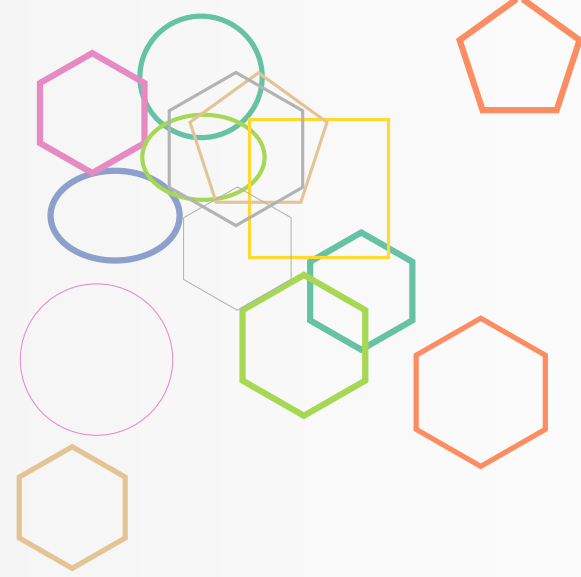[{"shape": "circle", "thickness": 2.5, "radius": 0.53, "center": [0.346, 0.866]}, {"shape": "hexagon", "thickness": 3, "radius": 0.51, "center": [0.622, 0.495]}, {"shape": "hexagon", "thickness": 2.5, "radius": 0.64, "center": [0.827, 0.32]}, {"shape": "pentagon", "thickness": 3, "radius": 0.54, "center": [0.894, 0.896]}, {"shape": "oval", "thickness": 3, "radius": 0.56, "center": [0.198, 0.626]}, {"shape": "hexagon", "thickness": 3, "radius": 0.52, "center": [0.159, 0.803]}, {"shape": "circle", "thickness": 0.5, "radius": 0.66, "center": [0.166, 0.376]}, {"shape": "hexagon", "thickness": 3, "radius": 0.61, "center": [0.523, 0.401]}, {"shape": "oval", "thickness": 2, "radius": 0.53, "center": [0.35, 0.727]}, {"shape": "square", "thickness": 1.5, "radius": 0.6, "center": [0.548, 0.673]}, {"shape": "hexagon", "thickness": 2.5, "radius": 0.53, "center": [0.124, 0.12]}, {"shape": "pentagon", "thickness": 1.5, "radius": 0.62, "center": [0.445, 0.749]}, {"shape": "hexagon", "thickness": 0.5, "radius": 0.53, "center": [0.408, 0.569]}, {"shape": "hexagon", "thickness": 1.5, "radius": 0.66, "center": [0.406, 0.741]}]